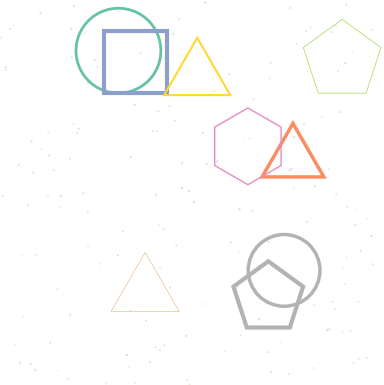[{"shape": "circle", "thickness": 2, "radius": 0.55, "center": [0.308, 0.868]}, {"shape": "triangle", "thickness": 2.5, "radius": 0.46, "center": [0.761, 0.587]}, {"shape": "square", "thickness": 3, "radius": 0.41, "center": [0.351, 0.839]}, {"shape": "hexagon", "thickness": 1, "radius": 0.5, "center": [0.644, 0.62]}, {"shape": "pentagon", "thickness": 0.5, "radius": 0.53, "center": [0.889, 0.844]}, {"shape": "triangle", "thickness": 1.5, "radius": 0.5, "center": [0.512, 0.803]}, {"shape": "triangle", "thickness": 0.5, "radius": 0.51, "center": [0.377, 0.242]}, {"shape": "circle", "thickness": 2.5, "radius": 0.47, "center": [0.738, 0.298]}, {"shape": "pentagon", "thickness": 3, "radius": 0.48, "center": [0.697, 0.226]}]